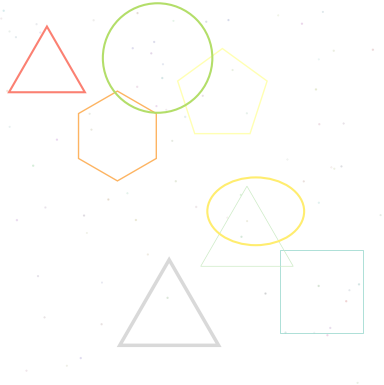[{"shape": "square", "thickness": 0.5, "radius": 0.54, "center": [0.836, 0.242]}, {"shape": "pentagon", "thickness": 1, "radius": 0.61, "center": [0.578, 0.752]}, {"shape": "triangle", "thickness": 1.5, "radius": 0.57, "center": [0.122, 0.817]}, {"shape": "hexagon", "thickness": 1, "radius": 0.58, "center": [0.305, 0.647]}, {"shape": "circle", "thickness": 1.5, "radius": 0.71, "center": [0.409, 0.849]}, {"shape": "triangle", "thickness": 2.5, "radius": 0.74, "center": [0.439, 0.177]}, {"shape": "triangle", "thickness": 0.5, "radius": 0.69, "center": [0.641, 0.378]}, {"shape": "oval", "thickness": 1.5, "radius": 0.63, "center": [0.664, 0.451]}]